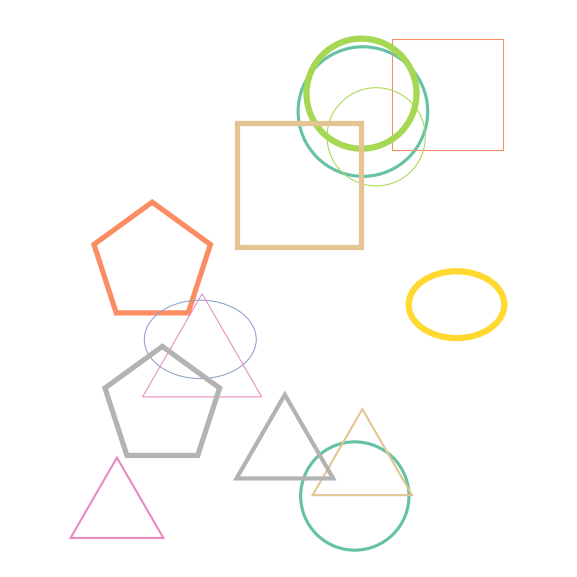[{"shape": "circle", "thickness": 1.5, "radius": 0.47, "center": [0.614, 0.14]}, {"shape": "circle", "thickness": 1.5, "radius": 0.56, "center": [0.628, 0.806]}, {"shape": "pentagon", "thickness": 2.5, "radius": 0.53, "center": [0.264, 0.543]}, {"shape": "square", "thickness": 0.5, "radius": 0.48, "center": [0.775, 0.836]}, {"shape": "oval", "thickness": 0.5, "radius": 0.48, "center": [0.347, 0.411]}, {"shape": "triangle", "thickness": 1, "radius": 0.46, "center": [0.202, 0.114]}, {"shape": "triangle", "thickness": 0.5, "radius": 0.6, "center": [0.35, 0.371]}, {"shape": "circle", "thickness": 3, "radius": 0.48, "center": [0.626, 0.837]}, {"shape": "circle", "thickness": 0.5, "radius": 0.43, "center": [0.651, 0.762]}, {"shape": "oval", "thickness": 3, "radius": 0.41, "center": [0.79, 0.472]}, {"shape": "square", "thickness": 2.5, "radius": 0.54, "center": [0.518, 0.68]}, {"shape": "triangle", "thickness": 1, "radius": 0.5, "center": [0.627, 0.191]}, {"shape": "pentagon", "thickness": 2.5, "radius": 0.52, "center": [0.281, 0.295]}, {"shape": "triangle", "thickness": 2, "radius": 0.48, "center": [0.493, 0.219]}]